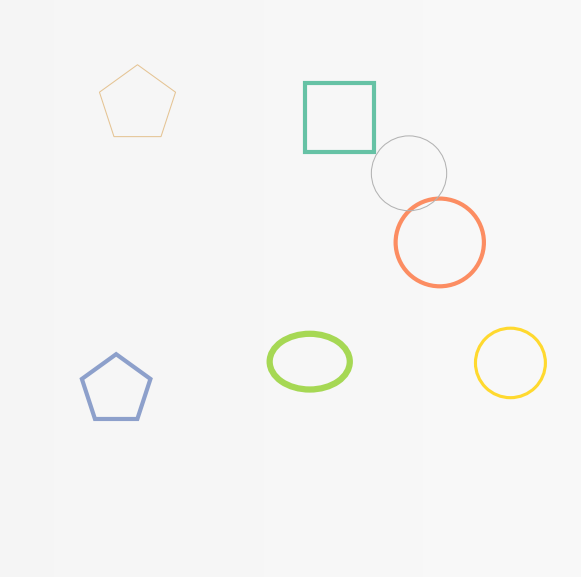[{"shape": "square", "thickness": 2, "radius": 0.3, "center": [0.584, 0.796]}, {"shape": "circle", "thickness": 2, "radius": 0.38, "center": [0.757, 0.579]}, {"shape": "pentagon", "thickness": 2, "radius": 0.31, "center": [0.2, 0.324]}, {"shape": "oval", "thickness": 3, "radius": 0.34, "center": [0.533, 0.373]}, {"shape": "circle", "thickness": 1.5, "radius": 0.3, "center": [0.878, 0.371]}, {"shape": "pentagon", "thickness": 0.5, "radius": 0.34, "center": [0.237, 0.818]}, {"shape": "circle", "thickness": 0.5, "radius": 0.32, "center": [0.704, 0.699]}]